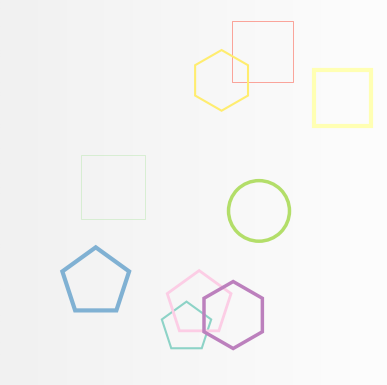[{"shape": "pentagon", "thickness": 1.5, "radius": 0.33, "center": [0.481, 0.15]}, {"shape": "square", "thickness": 3, "radius": 0.36, "center": [0.883, 0.745]}, {"shape": "square", "thickness": 0.5, "radius": 0.4, "center": [0.677, 0.866]}, {"shape": "pentagon", "thickness": 3, "radius": 0.45, "center": [0.247, 0.267]}, {"shape": "circle", "thickness": 2.5, "radius": 0.39, "center": [0.668, 0.452]}, {"shape": "pentagon", "thickness": 2, "radius": 0.43, "center": [0.514, 0.211]}, {"shape": "hexagon", "thickness": 2.5, "radius": 0.43, "center": [0.602, 0.182]}, {"shape": "square", "thickness": 0.5, "radius": 0.42, "center": [0.292, 0.514]}, {"shape": "hexagon", "thickness": 1.5, "radius": 0.39, "center": [0.572, 0.791]}]